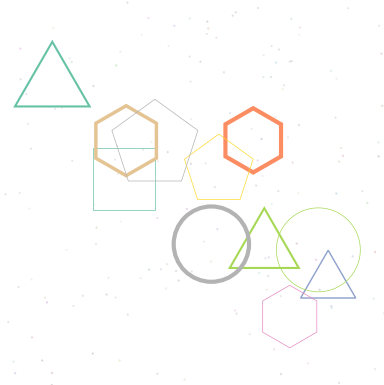[{"shape": "triangle", "thickness": 1.5, "radius": 0.56, "center": [0.136, 0.779]}, {"shape": "square", "thickness": 0.5, "radius": 0.4, "center": [0.321, 0.536]}, {"shape": "hexagon", "thickness": 3, "radius": 0.42, "center": [0.658, 0.635]}, {"shape": "triangle", "thickness": 1, "radius": 0.41, "center": [0.852, 0.267]}, {"shape": "hexagon", "thickness": 0.5, "radius": 0.41, "center": [0.753, 0.178]}, {"shape": "circle", "thickness": 0.5, "radius": 0.54, "center": [0.827, 0.351]}, {"shape": "triangle", "thickness": 1.5, "radius": 0.52, "center": [0.686, 0.356]}, {"shape": "pentagon", "thickness": 0.5, "radius": 0.47, "center": [0.568, 0.558]}, {"shape": "hexagon", "thickness": 2.5, "radius": 0.45, "center": [0.328, 0.635]}, {"shape": "pentagon", "thickness": 0.5, "radius": 0.59, "center": [0.402, 0.625]}, {"shape": "circle", "thickness": 3, "radius": 0.49, "center": [0.549, 0.366]}]